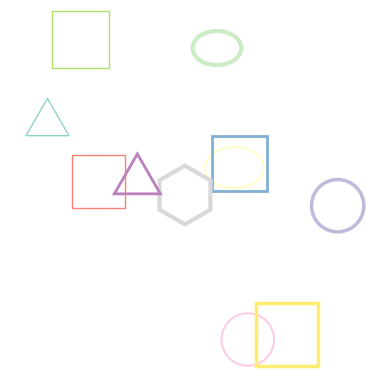[{"shape": "triangle", "thickness": 1, "radius": 0.32, "center": [0.123, 0.68]}, {"shape": "oval", "thickness": 1, "radius": 0.38, "center": [0.609, 0.565]}, {"shape": "circle", "thickness": 2.5, "radius": 0.34, "center": [0.877, 0.466]}, {"shape": "square", "thickness": 1, "radius": 0.34, "center": [0.256, 0.529]}, {"shape": "square", "thickness": 2, "radius": 0.35, "center": [0.622, 0.576]}, {"shape": "square", "thickness": 1, "radius": 0.37, "center": [0.21, 0.896]}, {"shape": "circle", "thickness": 1.5, "radius": 0.34, "center": [0.644, 0.118]}, {"shape": "hexagon", "thickness": 3, "radius": 0.38, "center": [0.48, 0.493]}, {"shape": "triangle", "thickness": 2, "radius": 0.35, "center": [0.357, 0.531]}, {"shape": "oval", "thickness": 3, "radius": 0.32, "center": [0.563, 0.875]}, {"shape": "square", "thickness": 2.5, "radius": 0.41, "center": [0.745, 0.131]}]